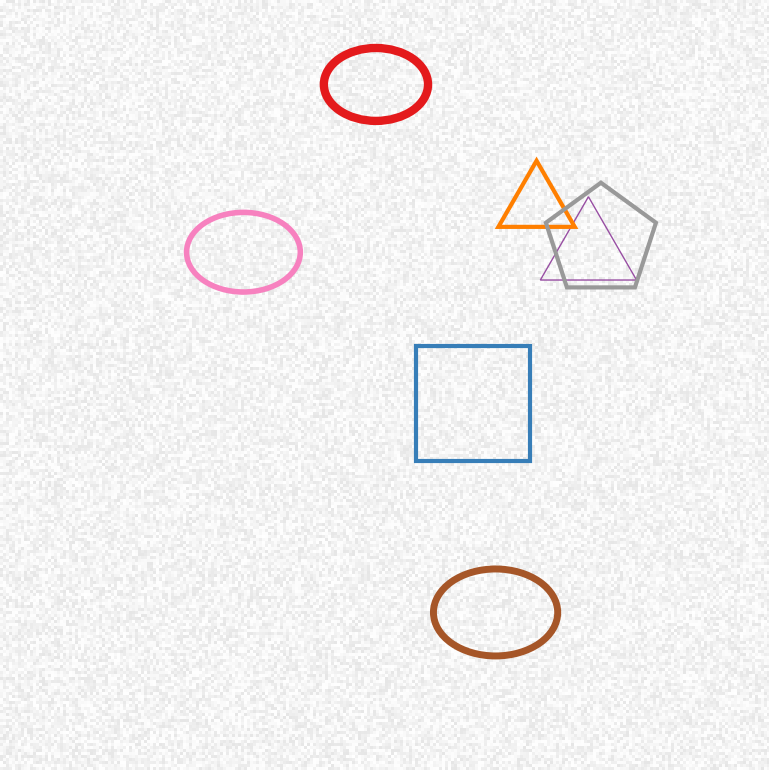[{"shape": "oval", "thickness": 3, "radius": 0.34, "center": [0.488, 0.89]}, {"shape": "square", "thickness": 1.5, "radius": 0.37, "center": [0.614, 0.476]}, {"shape": "triangle", "thickness": 0.5, "radius": 0.36, "center": [0.764, 0.672]}, {"shape": "triangle", "thickness": 1.5, "radius": 0.29, "center": [0.697, 0.734]}, {"shape": "oval", "thickness": 2.5, "radius": 0.4, "center": [0.644, 0.205]}, {"shape": "oval", "thickness": 2, "radius": 0.37, "center": [0.316, 0.672]}, {"shape": "pentagon", "thickness": 1.5, "radius": 0.38, "center": [0.78, 0.688]}]